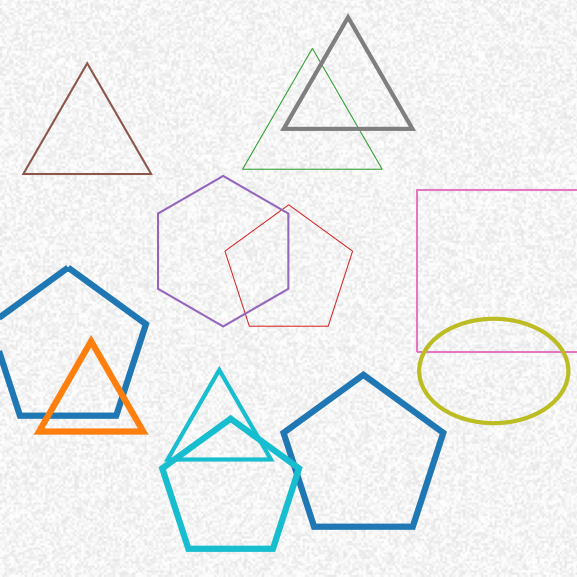[{"shape": "pentagon", "thickness": 3, "radius": 0.73, "center": [0.629, 0.205]}, {"shape": "pentagon", "thickness": 3, "radius": 0.71, "center": [0.118, 0.394]}, {"shape": "triangle", "thickness": 3, "radius": 0.52, "center": [0.158, 0.304]}, {"shape": "triangle", "thickness": 0.5, "radius": 0.7, "center": [0.541, 0.776]}, {"shape": "pentagon", "thickness": 0.5, "radius": 0.58, "center": [0.5, 0.528]}, {"shape": "hexagon", "thickness": 1, "radius": 0.65, "center": [0.386, 0.564]}, {"shape": "triangle", "thickness": 1, "radius": 0.64, "center": [0.151, 0.762]}, {"shape": "square", "thickness": 1, "radius": 0.7, "center": [0.863, 0.529]}, {"shape": "triangle", "thickness": 2, "radius": 0.64, "center": [0.603, 0.84]}, {"shape": "oval", "thickness": 2, "radius": 0.65, "center": [0.855, 0.357]}, {"shape": "pentagon", "thickness": 3, "radius": 0.62, "center": [0.399, 0.15]}, {"shape": "triangle", "thickness": 2, "radius": 0.52, "center": [0.38, 0.255]}]